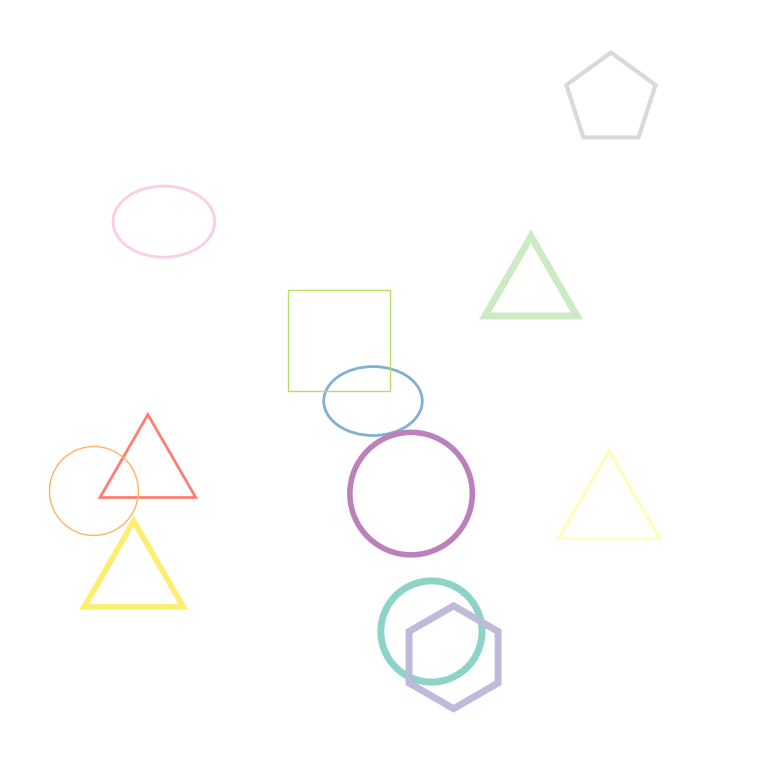[{"shape": "circle", "thickness": 2.5, "radius": 0.33, "center": [0.56, 0.18]}, {"shape": "triangle", "thickness": 1, "radius": 0.38, "center": [0.791, 0.339]}, {"shape": "hexagon", "thickness": 2.5, "radius": 0.33, "center": [0.589, 0.146]}, {"shape": "triangle", "thickness": 1, "radius": 0.36, "center": [0.192, 0.39]}, {"shape": "oval", "thickness": 1, "radius": 0.32, "center": [0.484, 0.479]}, {"shape": "circle", "thickness": 0.5, "radius": 0.29, "center": [0.122, 0.362]}, {"shape": "square", "thickness": 0.5, "radius": 0.33, "center": [0.44, 0.558]}, {"shape": "oval", "thickness": 1, "radius": 0.33, "center": [0.213, 0.712]}, {"shape": "pentagon", "thickness": 1.5, "radius": 0.3, "center": [0.793, 0.871]}, {"shape": "circle", "thickness": 2, "radius": 0.4, "center": [0.534, 0.359]}, {"shape": "triangle", "thickness": 2.5, "radius": 0.34, "center": [0.69, 0.624]}, {"shape": "triangle", "thickness": 2, "radius": 0.37, "center": [0.174, 0.249]}]